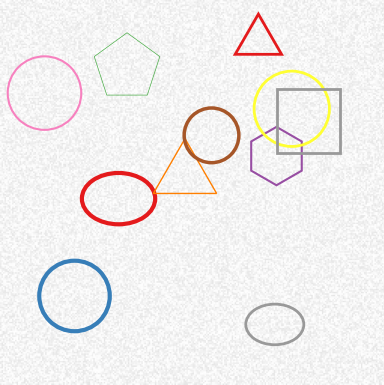[{"shape": "oval", "thickness": 3, "radius": 0.48, "center": [0.308, 0.484]}, {"shape": "triangle", "thickness": 2, "radius": 0.35, "center": [0.671, 0.894]}, {"shape": "circle", "thickness": 3, "radius": 0.46, "center": [0.194, 0.231]}, {"shape": "pentagon", "thickness": 0.5, "radius": 0.45, "center": [0.33, 0.825]}, {"shape": "hexagon", "thickness": 1.5, "radius": 0.38, "center": [0.718, 0.595]}, {"shape": "triangle", "thickness": 1, "radius": 0.47, "center": [0.48, 0.545]}, {"shape": "circle", "thickness": 2, "radius": 0.49, "center": [0.758, 0.717]}, {"shape": "circle", "thickness": 2.5, "radius": 0.36, "center": [0.549, 0.648]}, {"shape": "circle", "thickness": 1.5, "radius": 0.48, "center": [0.116, 0.758]}, {"shape": "square", "thickness": 2, "radius": 0.41, "center": [0.802, 0.686]}, {"shape": "oval", "thickness": 2, "radius": 0.38, "center": [0.714, 0.157]}]